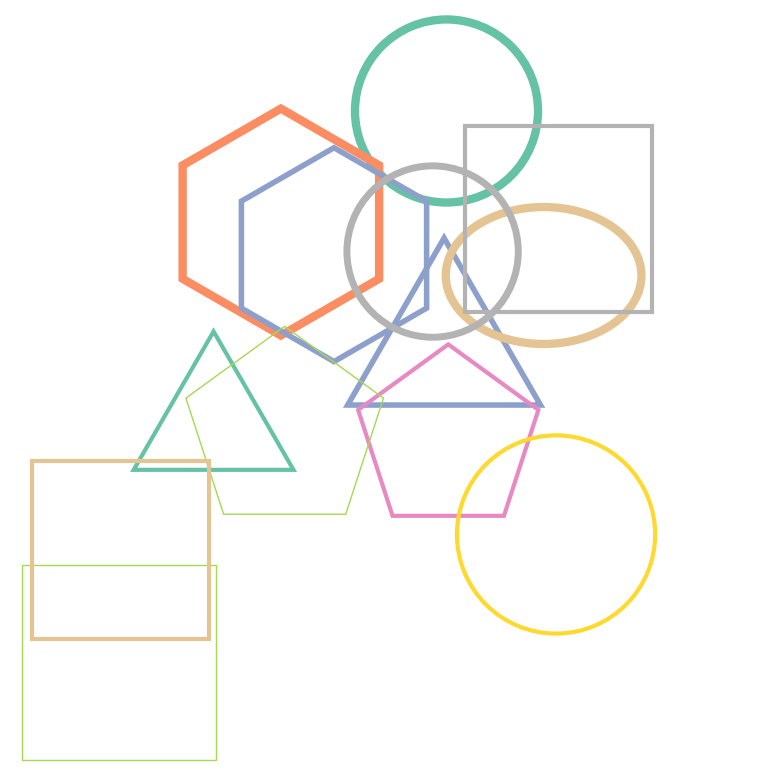[{"shape": "triangle", "thickness": 1.5, "radius": 0.6, "center": [0.277, 0.45]}, {"shape": "circle", "thickness": 3, "radius": 0.59, "center": [0.58, 0.856]}, {"shape": "hexagon", "thickness": 3, "radius": 0.74, "center": [0.365, 0.712]}, {"shape": "hexagon", "thickness": 2, "radius": 0.69, "center": [0.434, 0.669]}, {"shape": "triangle", "thickness": 2, "radius": 0.72, "center": [0.577, 0.546]}, {"shape": "pentagon", "thickness": 1.5, "radius": 0.62, "center": [0.582, 0.43]}, {"shape": "square", "thickness": 0.5, "radius": 0.63, "center": [0.155, 0.14]}, {"shape": "pentagon", "thickness": 0.5, "radius": 0.67, "center": [0.37, 0.441]}, {"shape": "circle", "thickness": 1.5, "radius": 0.64, "center": [0.722, 0.306]}, {"shape": "square", "thickness": 1.5, "radius": 0.58, "center": [0.157, 0.286]}, {"shape": "oval", "thickness": 3, "radius": 0.64, "center": [0.706, 0.642]}, {"shape": "circle", "thickness": 2.5, "radius": 0.56, "center": [0.562, 0.673]}, {"shape": "square", "thickness": 1.5, "radius": 0.61, "center": [0.725, 0.715]}]